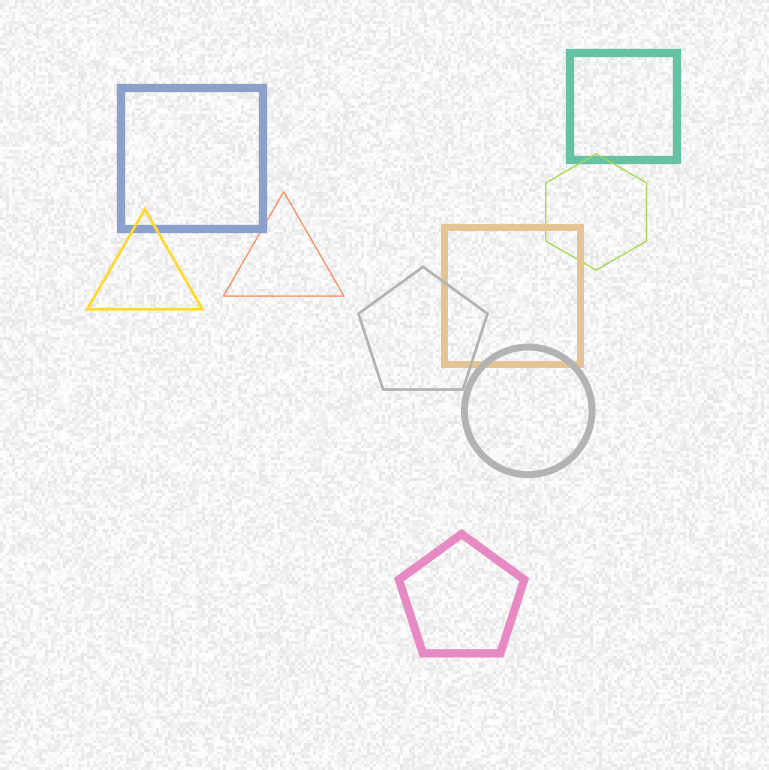[{"shape": "square", "thickness": 3, "radius": 0.35, "center": [0.81, 0.862]}, {"shape": "triangle", "thickness": 0.5, "radius": 0.45, "center": [0.368, 0.661]}, {"shape": "square", "thickness": 3, "radius": 0.46, "center": [0.249, 0.794]}, {"shape": "pentagon", "thickness": 3, "radius": 0.43, "center": [0.599, 0.221]}, {"shape": "hexagon", "thickness": 0.5, "radius": 0.38, "center": [0.774, 0.725]}, {"shape": "triangle", "thickness": 1, "radius": 0.43, "center": [0.188, 0.642]}, {"shape": "square", "thickness": 2.5, "radius": 0.44, "center": [0.665, 0.616]}, {"shape": "circle", "thickness": 2.5, "radius": 0.41, "center": [0.686, 0.466]}, {"shape": "pentagon", "thickness": 1, "radius": 0.44, "center": [0.549, 0.565]}]